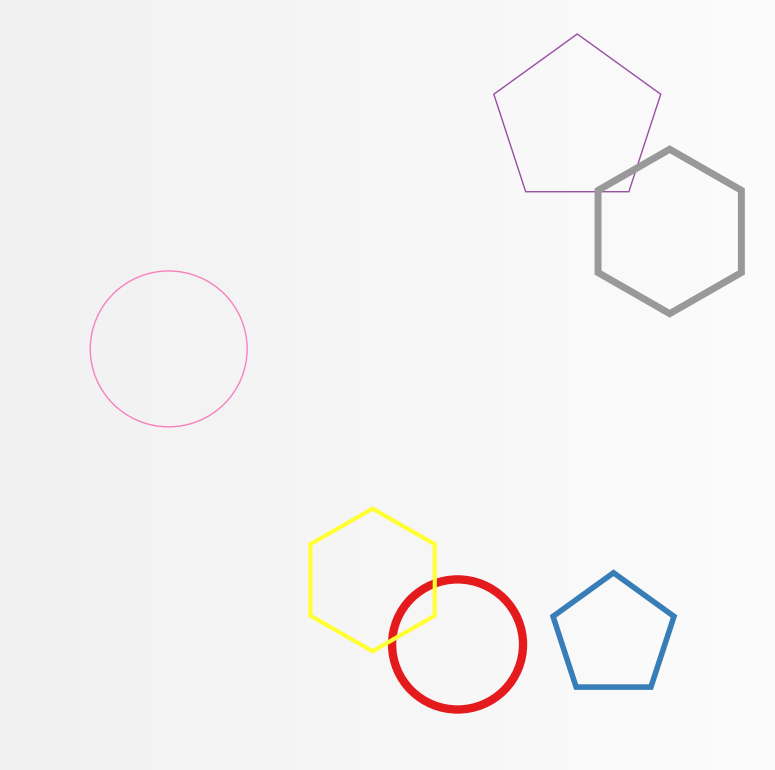[{"shape": "circle", "thickness": 3, "radius": 0.42, "center": [0.59, 0.163]}, {"shape": "pentagon", "thickness": 2, "radius": 0.41, "center": [0.792, 0.174]}, {"shape": "pentagon", "thickness": 0.5, "radius": 0.57, "center": [0.745, 0.843]}, {"shape": "hexagon", "thickness": 1.5, "radius": 0.46, "center": [0.481, 0.247]}, {"shape": "circle", "thickness": 0.5, "radius": 0.51, "center": [0.218, 0.547]}, {"shape": "hexagon", "thickness": 2.5, "radius": 0.53, "center": [0.864, 0.699]}]